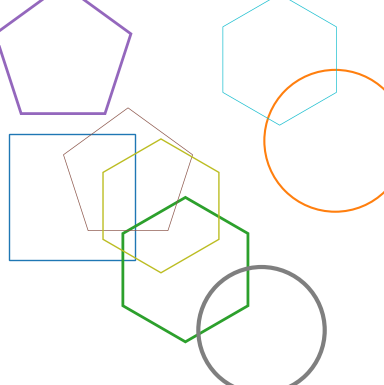[{"shape": "square", "thickness": 1, "radius": 0.82, "center": [0.186, 0.489]}, {"shape": "circle", "thickness": 1.5, "radius": 0.92, "center": [0.871, 0.634]}, {"shape": "hexagon", "thickness": 2, "radius": 0.94, "center": [0.482, 0.3]}, {"shape": "pentagon", "thickness": 2, "radius": 0.93, "center": [0.164, 0.855]}, {"shape": "pentagon", "thickness": 0.5, "radius": 0.88, "center": [0.333, 0.544]}, {"shape": "circle", "thickness": 3, "radius": 0.82, "center": [0.679, 0.142]}, {"shape": "hexagon", "thickness": 1, "radius": 0.87, "center": [0.418, 0.465]}, {"shape": "hexagon", "thickness": 0.5, "radius": 0.85, "center": [0.726, 0.845]}]